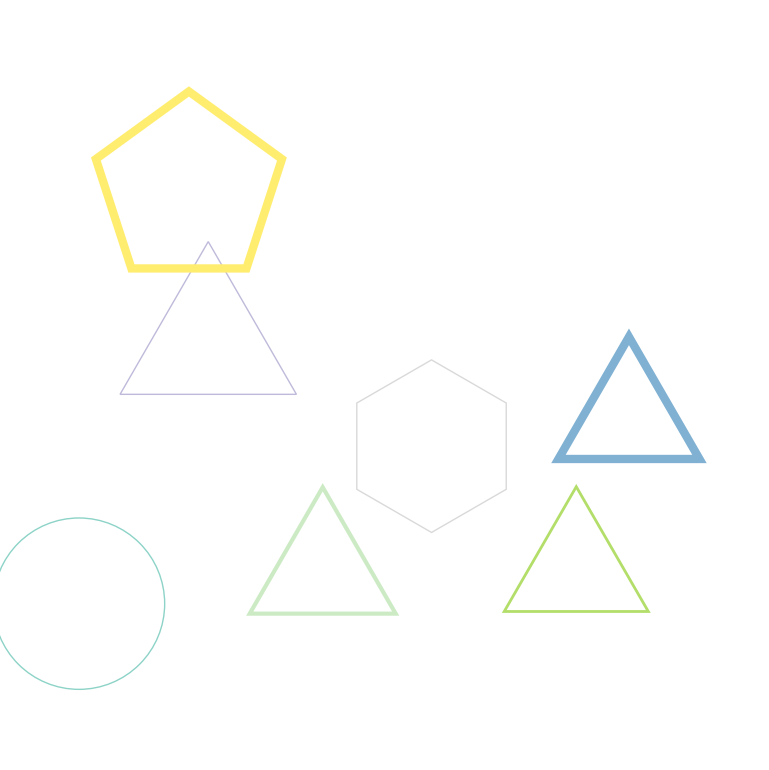[{"shape": "circle", "thickness": 0.5, "radius": 0.56, "center": [0.103, 0.216]}, {"shape": "triangle", "thickness": 0.5, "radius": 0.66, "center": [0.27, 0.554]}, {"shape": "triangle", "thickness": 3, "radius": 0.53, "center": [0.817, 0.457]}, {"shape": "triangle", "thickness": 1, "radius": 0.54, "center": [0.748, 0.26]}, {"shape": "hexagon", "thickness": 0.5, "radius": 0.56, "center": [0.56, 0.421]}, {"shape": "triangle", "thickness": 1.5, "radius": 0.55, "center": [0.419, 0.258]}, {"shape": "pentagon", "thickness": 3, "radius": 0.64, "center": [0.245, 0.754]}]